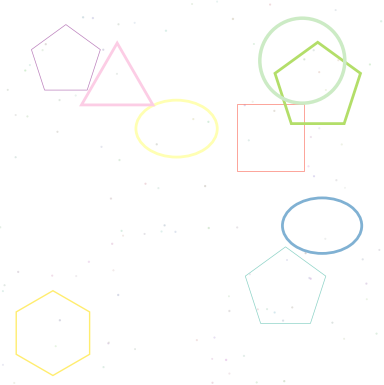[{"shape": "pentagon", "thickness": 0.5, "radius": 0.55, "center": [0.742, 0.249]}, {"shape": "oval", "thickness": 2, "radius": 0.53, "center": [0.459, 0.666]}, {"shape": "square", "thickness": 0.5, "radius": 0.43, "center": [0.704, 0.644]}, {"shape": "oval", "thickness": 2, "radius": 0.52, "center": [0.837, 0.414]}, {"shape": "pentagon", "thickness": 2, "radius": 0.58, "center": [0.825, 0.773]}, {"shape": "triangle", "thickness": 2, "radius": 0.54, "center": [0.304, 0.781]}, {"shape": "pentagon", "thickness": 0.5, "radius": 0.47, "center": [0.171, 0.842]}, {"shape": "circle", "thickness": 2.5, "radius": 0.55, "center": [0.785, 0.842]}, {"shape": "hexagon", "thickness": 1, "radius": 0.55, "center": [0.137, 0.135]}]